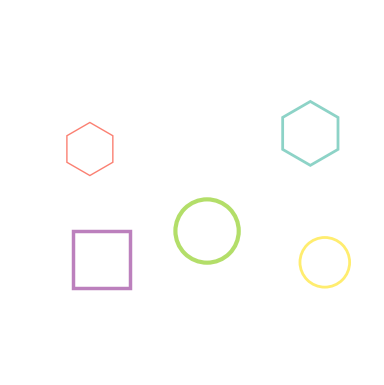[{"shape": "hexagon", "thickness": 2, "radius": 0.41, "center": [0.806, 0.653]}, {"shape": "hexagon", "thickness": 1, "radius": 0.34, "center": [0.233, 0.613]}, {"shape": "circle", "thickness": 3, "radius": 0.41, "center": [0.538, 0.4]}, {"shape": "square", "thickness": 2.5, "radius": 0.37, "center": [0.264, 0.326]}, {"shape": "circle", "thickness": 2, "radius": 0.32, "center": [0.844, 0.319]}]